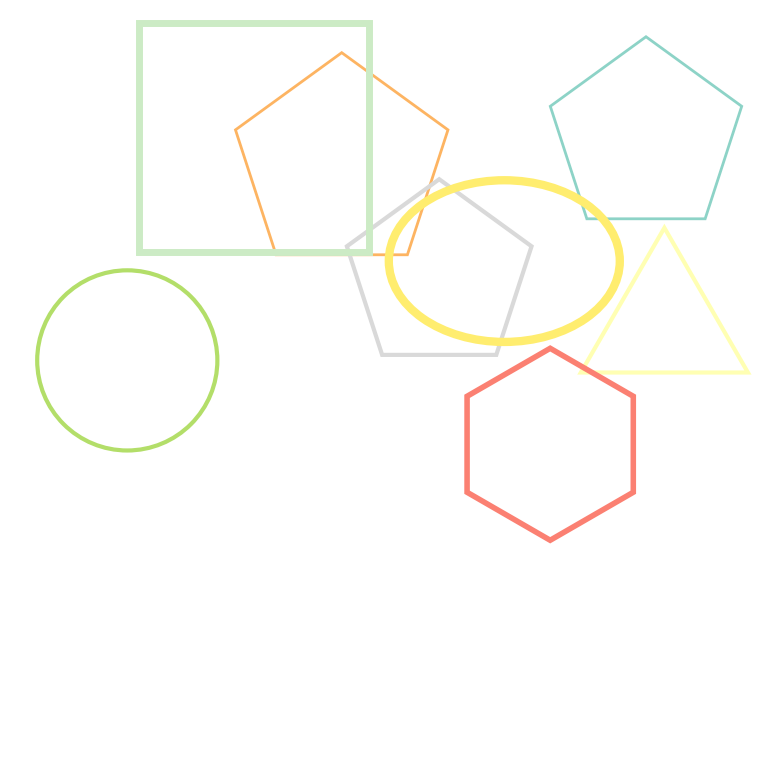[{"shape": "pentagon", "thickness": 1, "radius": 0.65, "center": [0.839, 0.822]}, {"shape": "triangle", "thickness": 1.5, "radius": 0.63, "center": [0.863, 0.579]}, {"shape": "hexagon", "thickness": 2, "radius": 0.62, "center": [0.715, 0.423]}, {"shape": "pentagon", "thickness": 1, "radius": 0.73, "center": [0.444, 0.787]}, {"shape": "circle", "thickness": 1.5, "radius": 0.58, "center": [0.165, 0.532]}, {"shape": "pentagon", "thickness": 1.5, "radius": 0.63, "center": [0.57, 0.641]}, {"shape": "square", "thickness": 2.5, "radius": 0.74, "center": [0.33, 0.821]}, {"shape": "oval", "thickness": 3, "radius": 0.75, "center": [0.655, 0.661]}]